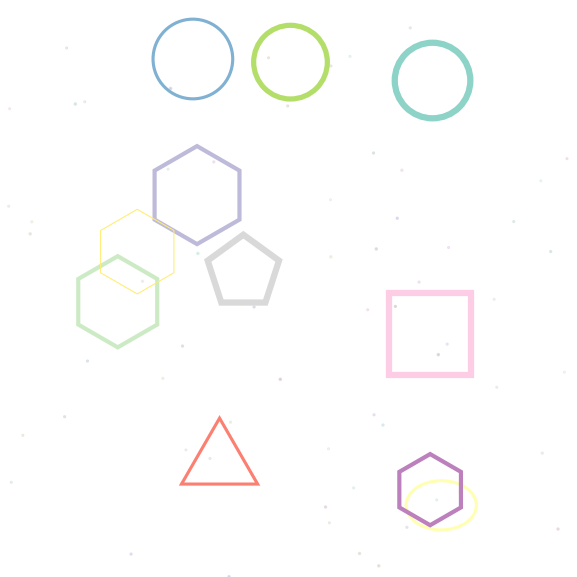[{"shape": "circle", "thickness": 3, "radius": 0.33, "center": [0.749, 0.86]}, {"shape": "oval", "thickness": 1.5, "radius": 0.3, "center": [0.764, 0.124]}, {"shape": "hexagon", "thickness": 2, "radius": 0.42, "center": [0.341, 0.661]}, {"shape": "triangle", "thickness": 1.5, "radius": 0.38, "center": [0.38, 0.199]}, {"shape": "circle", "thickness": 1.5, "radius": 0.34, "center": [0.334, 0.897]}, {"shape": "circle", "thickness": 2.5, "radius": 0.32, "center": [0.503, 0.892]}, {"shape": "square", "thickness": 3, "radius": 0.36, "center": [0.745, 0.421]}, {"shape": "pentagon", "thickness": 3, "radius": 0.32, "center": [0.421, 0.528]}, {"shape": "hexagon", "thickness": 2, "radius": 0.31, "center": [0.745, 0.151]}, {"shape": "hexagon", "thickness": 2, "radius": 0.39, "center": [0.204, 0.477]}, {"shape": "hexagon", "thickness": 0.5, "radius": 0.37, "center": [0.238, 0.563]}]